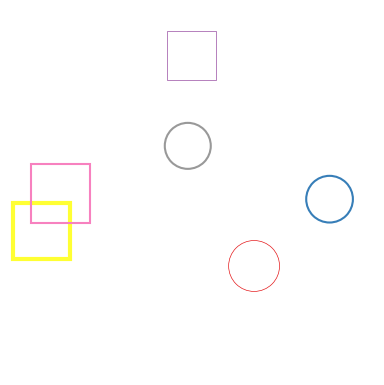[{"shape": "circle", "thickness": 0.5, "radius": 0.33, "center": [0.66, 0.309]}, {"shape": "circle", "thickness": 1.5, "radius": 0.3, "center": [0.856, 0.483]}, {"shape": "square", "thickness": 0.5, "radius": 0.32, "center": [0.499, 0.857]}, {"shape": "square", "thickness": 3, "radius": 0.37, "center": [0.108, 0.4]}, {"shape": "square", "thickness": 1.5, "radius": 0.38, "center": [0.157, 0.497]}, {"shape": "circle", "thickness": 1.5, "radius": 0.3, "center": [0.488, 0.621]}]